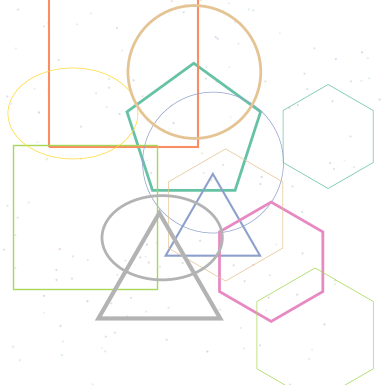[{"shape": "hexagon", "thickness": 0.5, "radius": 0.68, "center": [0.852, 0.645]}, {"shape": "pentagon", "thickness": 2, "radius": 0.91, "center": [0.503, 0.653]}, {"shape": "square", "thickness": 1.5, "radius": 0.97, "center": [0.321, 0.813]}, {"shape": "triangle", "thickness": 1.5, "radius": 0.71, "center": [0.553, 0.407]}, {"shape": "circle", "thickness": 0.5, "radius": 0.91, "center": [0.553, 0.578]}, {"shape": "hexagon", "thickness": 2, "radius": 0.77, "center": [0.704, 0.32]}, {"shape": "hexagon", "thickness": 0.5, "radius": 0.87, "center": [0.818, 0.129]}, {"shape": "square", "thickness": 1, "radius": 0.93, "center": [0.221, 0.437]}, {"shape": "oval", "thickness": 0.5, "radius": 0.84, "center": [0.189, 0.705]}, {"shape": "hexagon", "thickness": 0.5, "radius": 0.86, "center": [0.586, 0.442]}, {"shape": "circle", "thickness": 2, "radius": 0.86, "center": [0.505, 0.813]}, {"shape": "triangle", "thickness": 3, "radius": 0.91, "center": [0.414, 0.264]}, {"shape": "oval", "thickness": 2, "radius": 0.78, "center": [0.421, 0.383]}]